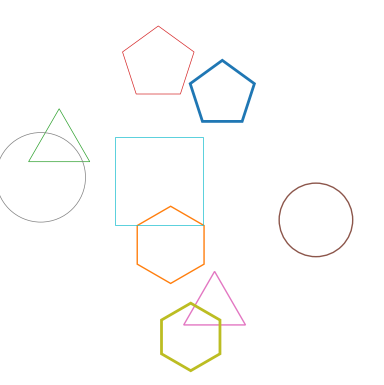[{"shape": "pentagon", "thickness": 2, "radius": 0.44, "center": [0.577, 0.756]}, {"shape": "hexagon", "thickness": 1, "radius": 0.5, "center": [0.443, 0.364]}, {"shape": "triangle", "thickness": 0.5, "radius": 0.46, "center": [0.154, 0.626]}, {"shape": "pentagon", "thickness": 0.5, "radius": 0.49, "center": [0.411, 0.835]}, {"shape": "circle", "thickness": 1, "radius": 0.48, "center": [0.821, 0.429]}, {"shape": "triangle", "thickness": 1, "radius": 0.46, "center": [0.557, 0.202]}, {"shape": "circle", "thickness": 0.5, "radius": 0.58, "center": [0.106, 0.539]}, {"shape": "hexagon", "thickness": 2, "radius": 0.44, "center": [0.495, 0.125]}, {"shape": "square", "thickness": 0.5, "radius": 0.57, "center": [0.412, 0.529]}]